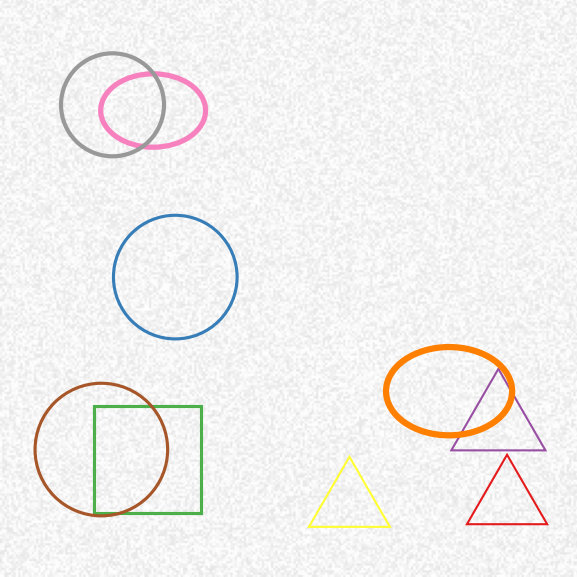[{"shape": "triangle", "thickness": 1, "radius": 0.4, "center": [0.878, 0.132]}, {"shape": "circle", "thickness": 1.5, "radius": 0.54, "center": [0.304, 0.519]}, {"shape": "square", "thickness": 1.5, "radius": 0.46, "center": [0.255, 0.204]}, {"shape": "triangle", "thickness": 1, "radius": 0.47, "center": [0.863, 0.266]}, {"shape": "oval", "thickness": 3, "radius": 0.55, "center": [0.778, 0.322]}, {"shape": "triangle", "thickness": 1, "radius": 0.4, "center": [0.605, 0.127]}, {"shape": "circle", "thickness": 1.5, "radius": 0.57, "center": [0.175, 0.221]}, {"shape": "oval", "thickness": 2.5, "radius": 0.45, "center": [0.265, 0.808]}, {"shape": "circle", "thickness": 2, "radius": 0.45, "center": [0.195, 0.818]}]